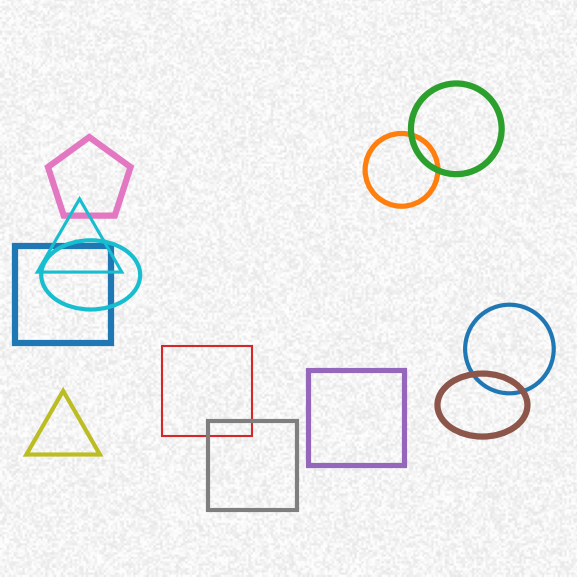[{"shape": "circle", "thickness": 2, "radius": 0.38, "center": [0.882, 0.395]}, {"shape": "square", "thickness": 3, "radius": 0.42, "center": [0.109, 0.489]}, {"shape": "circle", "thickness": 2.5, "radius": 0.32, "center": [0.695, 0.705]}, {"shape": "circle", "thickness": 3, "radius": 0.39, "center": [0.79, 0.776]}, {"shape": "square", "thickness": 1, "radius": 0.39, "center": [0.358, 0.322]}, {"shape": "square", "thickness": 2.5, "radius": 0.41, "center": [0.617, 0.276]}, {"shape": "oval", "thickness": 3, "radius": 0.39, "center": [0.835, 0.298]}, {"shape": "pentagon", "thickness": 3, "radius": 0.38, "center": [0.155, 0.687]}, {"shape": "square", "thickness": 2, "radius": 0.39, "center": [0.437, 0.192]}, {"shape": "triangle", "thickness": 2, "radius": 0.37, "center": [0.109, 0.249]}, {"shape": "oval", "thickness": 2, "radius": 0.43, "center": [0.157, 0.523]}, {"shape": "triangle", "thickness": 1.5, "radius": 0.42, "center": [0.138, 0.57]}]